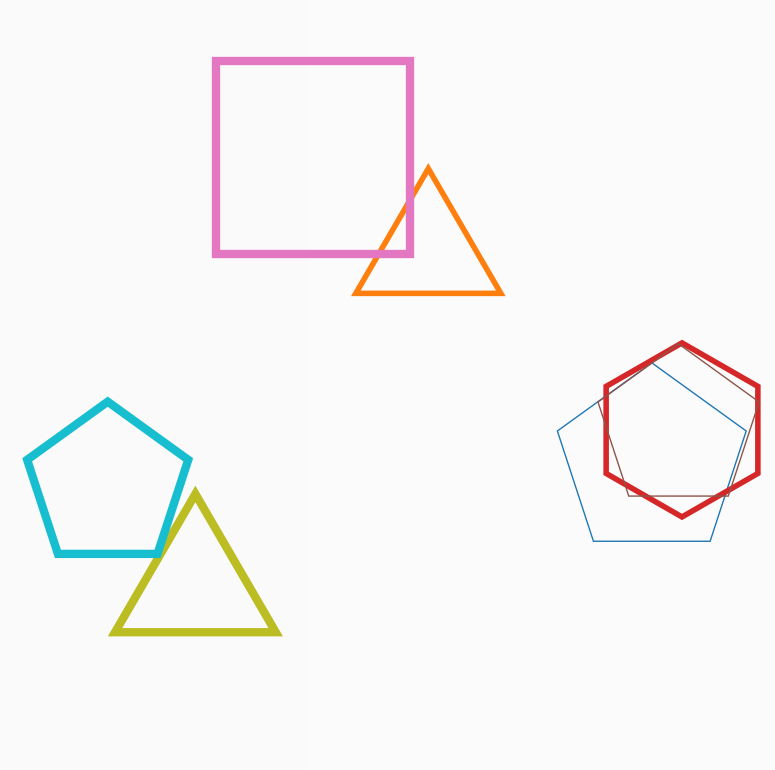[{"shape": "pentagon", "thickness": 0.5, "radius": 0.64, "center": [0.841, 0.401]}, {"shape": "triangle", "thickness": 2, "radius": 0.54, "center": [0.553, 0.673]}, {"shape": "hexagon", "thickness": 2, "radius": 0.57, "center": [0.88, 0.442]}, {"shape": "pentagon", "thickness": 0.5, "radius": 0.55, "center": [0.876, 0.444]}, {"shape": "square", "thickness": 3, "radius": 0.63, "center": [0.404, 0.795]}, {"shape": "triangle", "thickness": 3, "radius": 0.6, "center": [0.252, 0.239]}, {"shape": "pentagon", "thickness": 3, "radius": 0.55, "center": [0.139, 0.369]}]